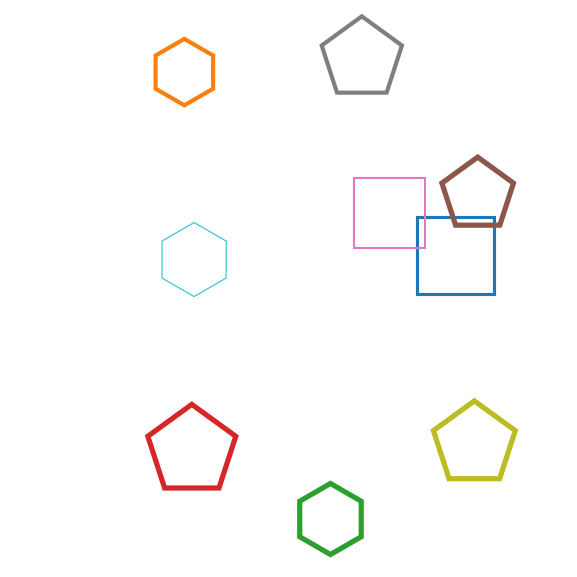[{"shape": "square", "thickness": 1.5, "radius": 0.33, "center": [0.788, 0.556]}, {"shape": "hexagon", "thickness": 2, "radius": 0.29, "center": [0.319, 0.874]}, {"shape": "hexagon", "thickness": 2.5, "radius": 0.31, "center": [0.572, 0.1]}, {"shape": "pentagon", "thickness": 2.5, "radius": 0.4, "center": [0.332, 0.219]}, {"shape": "pentagon", "thickness": 2.5, "radius": 0.33, "center": [0.827, 0.662]}, {"shape": "square", "thickness": 1, "radius": 0.31, "center": [0.674, 0.63]}, {"shape": "pentagon", "thickness": 2, "radius": 0.37, "center": [0.627, 0.898]}, {"shape": "pentagon", "thickness": 2.5, "radius": 0.37, "center": [0.821, 0.23]}, {"shape": "hexagon", "thickness": 0.5, "radius": 0.32, "center": [0.336, 0.55]}]